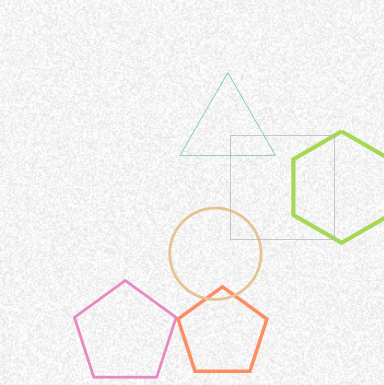[{"shape": "triangle", "thickness": 0.5, "radius": 0.72, "center": [0.592, 0.668]}, {"shape": "pentagon", "thickness": 2.5, "radius": 0.61, "center": [0.578, 0.134]}, {"shape": "pentagon", "thickness": 2, "radius": 0.69, "center": [0.325, 0.133]}, {"shape": "hexagon", "thickness": 3, "radius": 0.72, "center": [0.887, 0.514]}, {"shape": "circle", "thickness": 2, "radius": 0.59, "center": [0.559, 0.341]}, {"shape": "square", "thickness": 0.5, "radius": 0.68, "center": [0.733, 0.515]}]